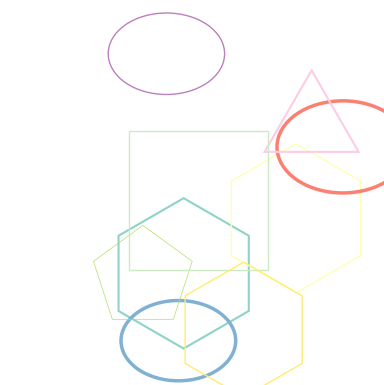[{"shape": "hexagon", "thickness": 1.5, "radius": 0.98, "center": [0.477, 0.29]}, {"shape": "hexagon", "thickness": 1, "radius": 0.97, "center": [0.769, 0.433]}, {"shape": "oval", "thickness": 2.5, "radius": 0.85, "center": [0.89, 0.618]}, {"shape": "oval", "thickness": 2.5, "radius": 0.74, "center": [0.463, 0.115]}, {"shape": "pentagon", "thickness": 0.5, "radius": 0.67, "center": [0.371, 0.28]}, {"shape": "triangle", "thickness": 1.5, "radius": 0.71, "center": [0.809, 0.676]}, {"shape": "oval", "thickness": 1, "radius": 0.76, "center": [0.432, 0.86]}, {"shape": "square", "thickness": 1, "radius": 0.9, "center": [0.516, 0.48]}, {"shape": "hexagon", "thickness": 1, "radius": 0.88, "center": [0.633, 0.144]}]